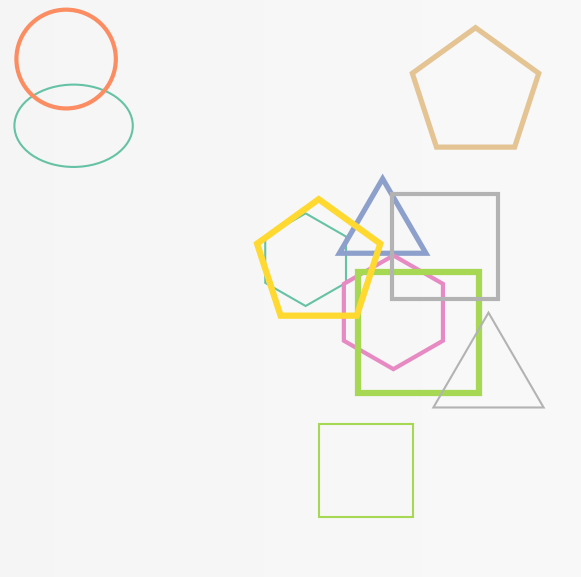[{"shape": "oval", "thickness": 1, "radius": 0.51, "center": [0.127, 0.781]}, {"shape": "hexagon", "thickness": 1, "radius": 0.4, "center": [0.526, 0.549]}, {"shape": "circle", "thickness": 2, "radius": 0.43, "center": [0.114, 0.897]}, {"shape": "triangle", "thickness": 2.5, "radius": 0.43, "center": [0.658, 0.604]}, {"shape": "hexagon", "thickness": 2, "radius": 0.49, "center": [0.677, 0.458]}, {"shape": "square", "thickness": 1, "radius": 0.4, "center": [0.63, 0.184]}, {"shape": "square", "thickness": 3, "radius": 0.52, "center": [0.721, 0.423]}, {"shape": "pentagon", "thickness": 3, "radius": 0.56, "center": [0.548, 0.543]}, {"shape": "pentagon", "thickness": 2.5, "radius": 0.57, "center": [0.818, 0.837]}, {"shape": "triangle", "thickness": 1, "radius": 0.55, "center": [0.84, 0.348]}, {"shape": "square", "thickness": 2, "radius": 0.46, "center": [0.766, 0.572]}]